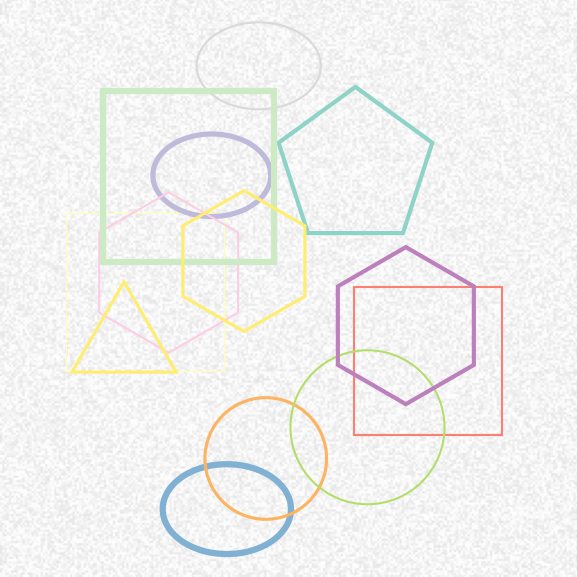[{"shape": "pentagon", "thickness": 2, "radius": 0.7, "center": [0.615, 0.709]}, {"shape": "square", "thickness": 0.5, "radius": 0.68, "center": [0.252, 0.494]}, {"shape": "oval", "thickness": 2.5, "radius": 0.51, "center": [0.367, 0.696]}, {"shape": "square", "thickness": 1, "radius": 0.64, "center": [0.741, 0.374]}, {"shape": "oval", "thickness": 3, "radius": 0.56, "center": [0.393, 0.118]}, {"shape": "circle", "thickness": 1.5, "radius": 0.53, "center": [0.46, 0.205]}, {"shape": "circle", "thickness": 1, "radius": 0.67, "center": [0.636, 0.259]}, {"shape": "hexagon", "thickness": 1, "radius": 0.69, "center": [0.292, 0.527]}, {"shape": "oval", "thickness": 1, "radius": 0.54, "center": [0.448, 0.885]}, {"shape": "hexagon", "thickness": 2, "radius": 0.68, "center": [0.703, 0.435]}, {"shape": "square", "thickness": 3, "radius": 0.74, "center": [0.327, 0.693]}, {"shape": "hexagon", "thickness": 1.5, "radius": 0.61, "center": [0.422, 0.547]}, {"shape": "triangle", "thickness": 1.5, "radius": 0.52, "center": [0.215, 0.407]}]